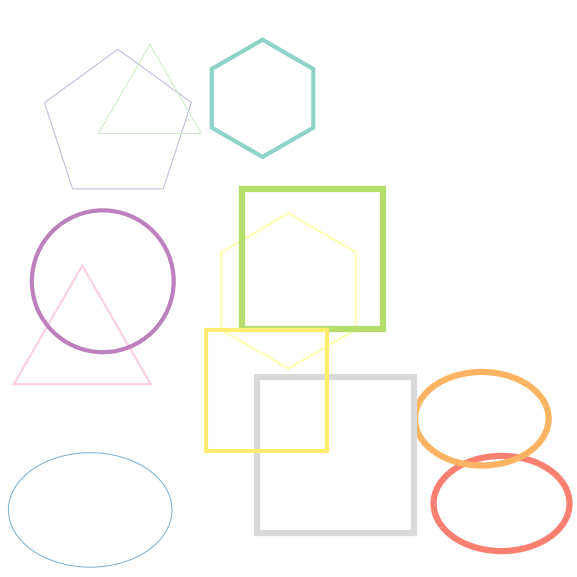[{"shape": "hexagon", "thickness": 2, "radius": 0.51, "center": [0.455, 0.829]}, {"shape": "hexagon", "thickness": 1, "radius": 0.67, "center": [0.5, 0.495]}, {"shape": "pentagon", "thickness": 0.5, "radius": 0.67, "center": [0.204, 0.78]}, {"shape": "oval", "thickness": 3, "radius": 0.59, "center": [0.868, 0.127]}, {"shape": "oval", "thickness": 0.5, "radius": 0.71, "center": [0.156, 0.116]}, {"shape": "oval", "thickness": 3, "radius": 0.58, "center": [0.834, 0.274]}, {"shape": "square", "thickness": 3, "radius": 0.61, "center": [0.541, 0.551]}, {"shape": "triangle", "thickness": 1, "radius": 0.68, "center": [0.142, 0.402]}, {"shape": "square", "thickness": 3, "radius": 0.68, "center": [0.581, 0.211]}, {"shape": "circle", "thickness": 2, "radius": 0.61, "center": [0.178, 0.512]}, {"shape": "triangle", "thickness": 0.5, "radius": 0.51, "center": [0.26, 0.819]}, {"shape": "square", "thickness": 2, "radius": 0.52, "center": [0.462, 0.323]}]